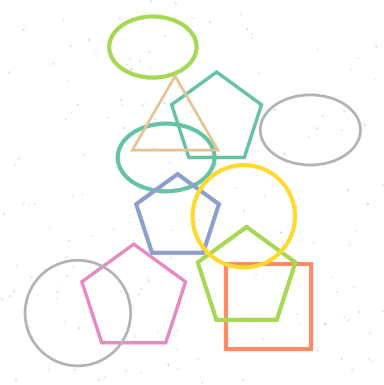[{"shape": "oval", "thickness": 3, "radius": 0.63, "center": [0.431, 0.591]}, {"shape": "pentagon", "thickness": 2.5, "radius": 0.61, "center": [0.563, 0.69]}, {"shape": "square", "thickness": 3, "radius": 0.55, "center": [0.697, 0.203]}, {"shape": "pentagon", "thickness": 3, "radius": 0.56, "center": [0.461, 0.435]}, {"shape": "pentagon", "thickness": 2.5, "radius": 0.71, "center": [0.347, 0.224]}, {"shape": "oval", "thickness": 3, "radius": 0.57, "center": [0.397, 0.878]}, {"shape": "pentagon", "thickness": 3, "radius": 0.67, "center": [0.64, 0.277]}, {"shape": "circle", "thickness": 3, "radius": 0.67, "center": [0.633, 0.438]}, {"shape": "triangle", "thickness": 2, "radius": 0.64, "center": [0.455, 0.674]}, {"shape": "oval", "thickness": 2, "radius": 0.65, "center": [0.806, 0.662]}, {"shape": "circle", "thickness": 2, "radius": 0.69, "center": [0.202, 0.187]}]